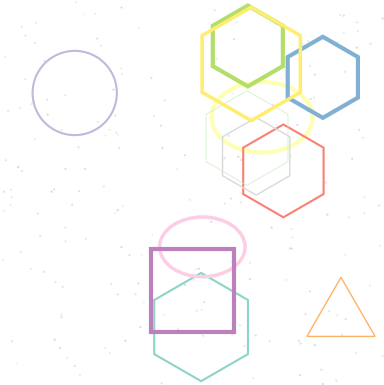[{"shape": "hexagon", "thickness": 1.5, "radius": 0.7, "center": [0.522, 0.151]}, {"shape": "oval", "thickness": 3, "radius": 0.66, "center": [0.681, 0.695]}, {"shape": "circle", "thickness": 1.5, "radius": 0.55, "center": [0.194, 0.758]}, {"shape": "hexagon", "thickness": 1.5, "radius": 0.6, "center": [0.736, 0.556]}, {"shape": "hexagon", "thickness": 3, "radius": 0.53, "center": [0.839, 0.799]}, {"shape": "triangle", "thickness": 1, "radius": 0.51, "center": [0.886, 0.177]}, {"shape": "hexagon", "thickness": 3, "radius": 0.53, "center": [0.644, 0.881]}, {"shape": "oval", "thickness": 2.5, "radius": 0.55, "center": [0.526, 0.359]}, {"shape": "hexagon", "thickness": 1, "radius": 0.5, "center": [0.665, 0.594]}, {"shape": "square", "thickness": 3, "radius": 0.54, "center": [0.5, 0.246]}, {"shape": "hexagon", "thickness": 0.5, "radius": 0.61, "center": [0.642, 0.642]}, {"shape": "hexagon", "thickness": 2.5, "radius": 0.74, "center": [0.653, 0.834]}]